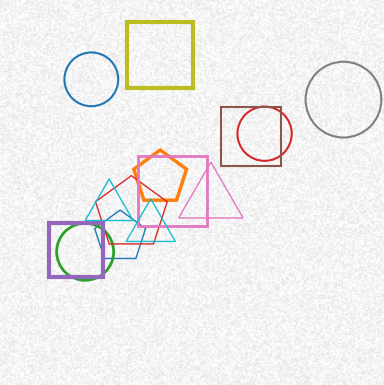[{"shape": "pentagon", "thickness": 1, "radius": 0.35, "center": [0.312, 0.385]}, {"shape": "circle", "thickness": 1.5, "radius": 0.35, "center": [0.237, 0.794]}, {"shape": "pentagon", "thickness": 2.5, "radius": 0.36, "center": [0.416, 0.538]}, {"shape": "circle", "thickness": 2, "radius": 0.37, "center": [0.221, 0.346]}, {"shape": "circle", "thickness": 1.5, "radius": 0.35, "center": [0.687, 0.653]}, {"shape": "pentagon", "thickness": 1, "radius": 0.49, "center": [0.341, 0.446]}, {"shape": "square", "thickness": 3, "radius": 0.35, "center": [0.198, 0.351]}, {"shape": "square", "thickness": 1.5, "radius": 0.39, "center": [0.651, 0.645]}, {"shape": "square", "thickness": 2, "radius": 0.45, "center": [0.448, 0.504]}, {"shape": "triangle", "thickness": 1, "radius": 0.48, "center": [0.548, 0.482]}, {"shape": "circle", "thickness": 1.5, "radius": 0.49, "center": [0.892, 0.741]}, {"shape": "square", "thickness": 3, "radius": 0.43, "center": [0.416, 0.857]}, {"shape": "triangle", "thickness": 1, "radius": 0.36, "center": [0.284, 0.463]}, {"shape": "triangle", "thickness": 1, "radius": 0.37, "center": [0.392, 0.41]}]